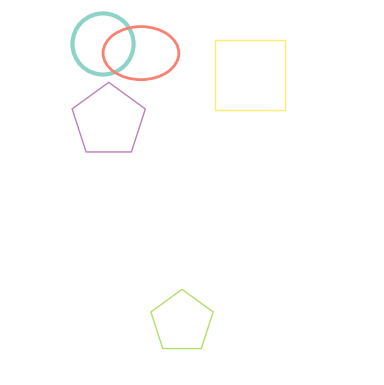[{"shape": "circle", "thickness": 3, "radius": 0.4, "center": [0.268, 0.886]}, {"shape": "oval", "thickness": 2, "radius": 0.49, "center": [0.366, 0.862]}, {"shape": "pentagon", "thickness": 1, "radius": 0.43, "center": [0.473, 0.163]}, {"shape": "pentagon", "thickness": 1, "radius": 0.5, "center": [0.282, 0.686]}, {"shape": "square", "thickness": 1, "radius": 0.46, "center": [0.649, 0.805]}]